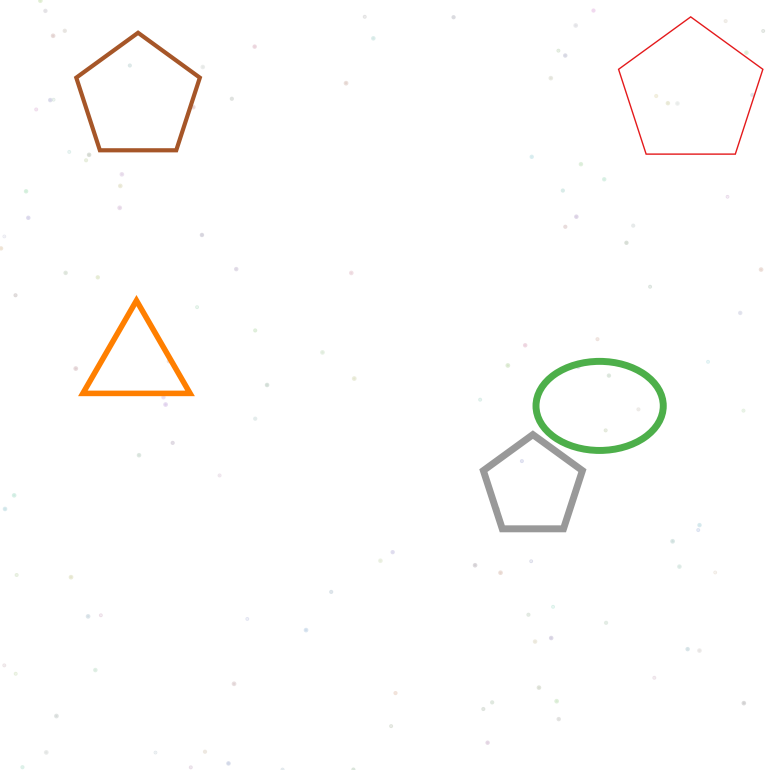[{"shape": "pentagon", "thickness": 0.5, "radius": 0.49, "center": [0.897, 0.88]}, {"shape": "oval", "thickness": 2.5, "radius": 0.41, "center": [0.779, 0.473]}, {"shape": "triangle", "thickness": 2, "radius": 0.4, "center": [0.177, 0.529]}, {"shape": "pentagon", "thickness": 1.5, "radius": 0.42, "center": [0.179, 0.873]}, {"shape": "pentagon", "thickness": 2.5, "radius": 0.34, "center": [0.692, 0.368]}]